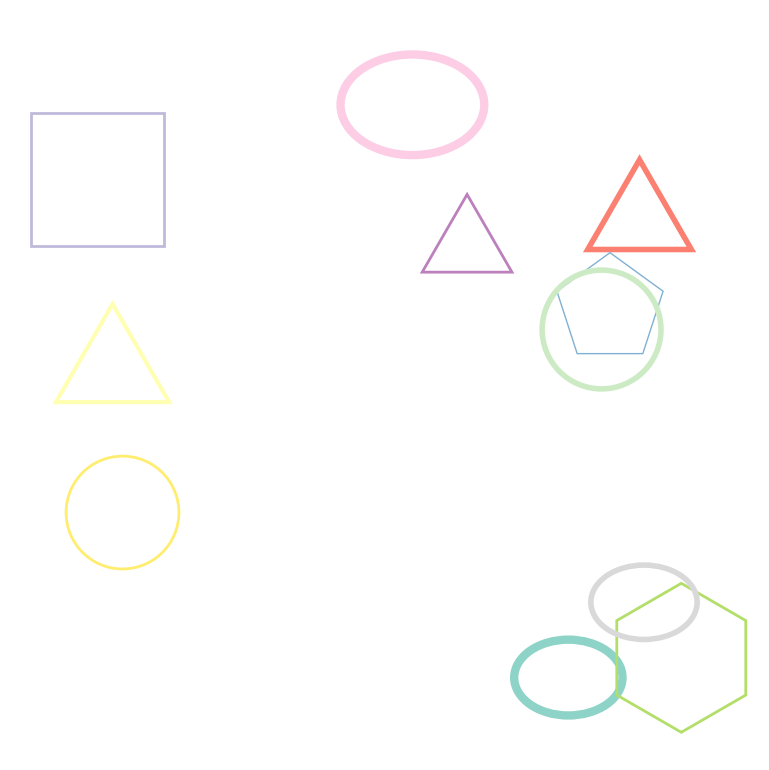[{"shape": "oval", "thickness": 3, "radius": 0.35, "center": [0.738, 0.12]}, {"shape": "triangle", "thickness": 1.5, "radius": 0.42, "center": [0.146, 0.52]}, {"shape": "square", "thickness": 1, "radius": 0.43, "center": [0.127, 0.767]}, {"shape": "triangle", "thickness": 2, "radius": 0.39, "center": [0.831, 0.715]}, {"shape": "pentagon", "thickness": 0.5, "radius": 0.36, "center": [0.792, 0.599]}, {"shape": "hexagon", "thickness": 1, "radius": 0.48, "center": [0.885, 0.146]}, {"shape": "oval", "thickness": 3, "radius": 0.47, "center": [0.536, 0.864]}, {"shape": "oval", "thickness": 2, "radius": 0.35, "center": [0.836, 0.218]}, {"shape": "triangle", "thickness": 1, "radius": 0.34, "center": [0.607, 0.68]}, {"shape": "circle", "thickness": 2, "radius": 0.39, "center": [0.781, 0.572]}, {"shape": "circle", "thickness": 1, "radius": 0.37, "center": [0.159, 0.334]}]